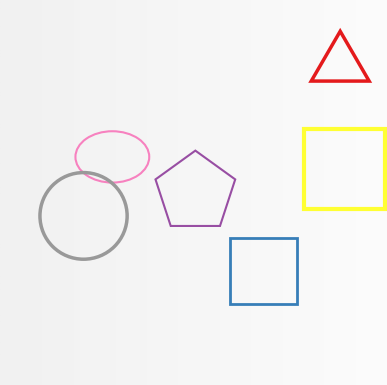[{"shape": "triangle", "thickness": 2.5, "radius": 0.43, "center": [0.878, 0.833]}, {"shape": "square", "thickness": 2, "radius": 0.43, "center": [0.679, 0.296]}, {"shape": "pentagon", "thickness": 1.5, "radius": 0.54, "center": [0.504, 0.501]}, {"shape": "square", "thickness": 3, "radius": 0.52, "center": [0.889, 0.561]}, {"shape": "oval", "thickness": 1.5, "radius": 0.48, "center": [0.29, 0.592]}, {"shape": "circle", "thickness": 2.5, "radius": 0.56, "center": [0.216, 0.439]}]